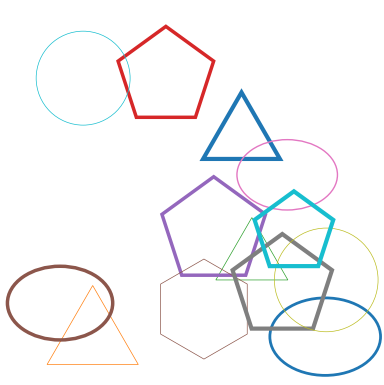[{"shape": "oval", "thickness": 2, "radius": 0.72, "center": [0.845, 0.126]}, {"shape": "triangle", "thickness": 3, "radius": 0.58, "center": [0.627, 0.645]}, {"shape": "triangle", "thickness": 0.5, "radius": 0.68, "center": [0.241, 0.122]}, {"shape": "triangle", "thickness": 0.5, "radius": 0.54, "center": [0.654, 0.327]}, {"shape": "pentagon", "thickness": 2.5, "radius": 0.65, "center": [0.431, 0.801]}, {"shape": "pentagon", "thickness": 2.5, "radius": 0.71, "center": [0.555, 0.4]}, {"shape": "oval", "thickness": 2.5, "radius": 0.68, "center": [0.156, 0.213]}, {"shape": "hexagon", "thickness": 0.5, "radius": 0.65, "center": [0.53, 0.197]}, {"shape": "oval", "thickness": 1, "radius": 0.65, "center": [0.746, 0.546]}, {"shape": "pentagon", "thickness": 3, "radius": 0.68, "center": [0.733, 0.256]}, {"shape": "circle", "thickness": 0.5, "radius": 0.67, "center": [0.847, 0.273]}, {"shape": "pentagon", "thickness": 3, "radius": 0.54, "center": [0.763, 0.396]}, {"shape": "circle", "thickness": 0.5, "radius": 0.61, "center": [0.216, 0.797]}]